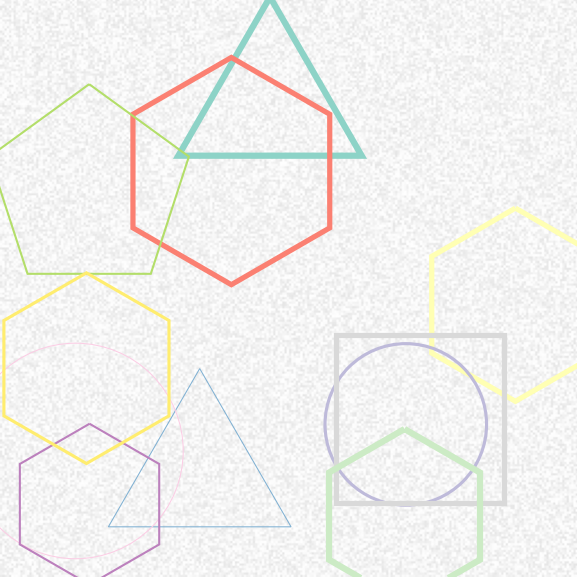[{"shape": "triangle", "thickness": 3, "radius": 0.92, "center": [0.468, 0.821]}, {"shape": "hexagon", "thickness": 2.5, "radius": 0.84, "center": [0.892, 0.471]}, {"shape": "circle", "thickness": 1.5, "radius": 0.7, "center": [0.703, 0.264]}, {"shape": "hexagon", "thickness": 2.5, "radius": 0.98, "center": [0.401, 0.703]}, {"shape": "triangle", "thickness": 0.5, "radius": 0.91, "center": [0.346, 0.178]}, {"shape": "pentagon", "thickness": 1, "radius": 0.91, "center": [0.154, 0.672]}, {"shape": "circle", "thickness": 0.5, "radius": 0.93, "center": [0.131, 0.218]}, {"shape": "square", "thickness": 2.5, "radius": 0.73, "center": [0.727, 0.274]}, {"shape": "hexagon", "thickness": 1, "radius": 0.7, "center": [0.155, 0.126]}, {"shape": "hexagon", "thickness": 3, "radius": 0.75, "center": [0.7, 0.105]}, {"shape": "hexagon", "thickness": 1.5, "radius": 0.83, "center": [0.15, 0.362]}]